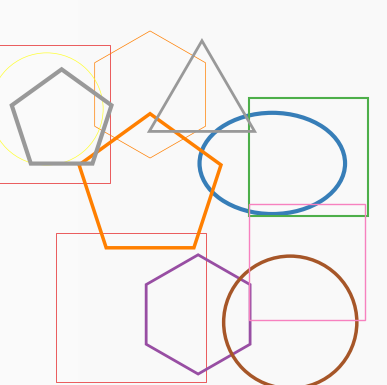[{"shape": "square", "thickness": 0.5, "radius": 0.97, "center": [0.338, 0.201]}, {"shape": "square", "thickness": 0.5, "radius": 0.9, "center": [0.104, 0.703]}, {"shape": "oval", "thickness": 3, "radius": 0.94, "center": [0.703, 0.576]}, {"shape": "square", "thickness": 1.5, "radius": 0.77, "center": [0.796, 0.592]}, {"shape": "hexagon", "thickness": 2, "radius": 0.77, "center": [0.511, 0.183]}, {"shape": "hexagon", "thickness": 0.5, "radius": 0.83, "center": [0.387, 0.755]}, {"shape": "pentagon", "thickness": 2.5, "radius": 0.96, "center": [0.387, 0.512]}, {"shape": "circle", "thickness": 0.5, "radius": 0.73, "center": [0.12, 0.717]}, {"shape": "circle", "thickness": 2.5, "radius": 0.86, "center": [0.749, 0.163]}, {"shape": "square", "thickness": 1, "radius": 0.75, "center": [0.793, 0.319]}, {"shape": "pentagon", "thickness": 3, "radius": 0.68, "center": [0.159, 0.685]}, {"shape": "triangle", "thickness": 2, "radius": 0.78, "center": [0.521, 0.737]}]